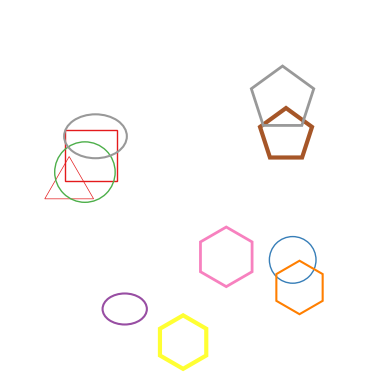[{"shape": "square", "thickness": 1, "radius": 0.33, "center": [0.237, 0.596]}, {"shape": "triangle", "thickness": 0.5, "radius": 0.37, "center": [0.18, 0.52]}, {"shape": "circle", "thickness": 1, "radius": 0.3, "center": [0.76, 0.325]}, {"shape": "circle", "thickness": 1, "radius": 0.39, "center": [0.221, 0.553]}, {"shape": "oval", "thickness": 1.5, "radius": 0.29, "center": [0.324, 0.197]}, {"shape": "hexagon", "thickness": 1.5, "radius": 0.35, "center": [0.778, 0.253]}, {"shape": "hexagon", "thickness": 3, "radius": 0.35, "center": [0.476, 0.111]}, {"shape": "pentagon", "thickness": 3, "radius": 0.36, "center": [0.743, 0.648]}, {"shape": "hexagon", "thickness": 2, "radius": 0.39, "center": [0.588, 0.333]}, {"shape": "oval", "thickness": 1.5, "radius": 0.41, "center": [0.248, 0.646]}, {"shape": "pentagon", "thickness": 2, "radius": 0.43, "center": [0.734, 0.743]}]